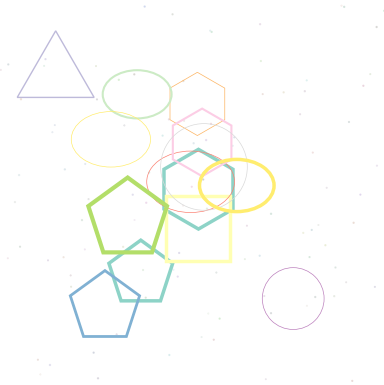[{"shape": "pentagon", "thickness": 2.5, "radius": 0.44, "center": [0.366, 0.289]}, {"shape": "hexagon", "thickness": 2.5, "radius": 0.52, "center": [0.516, 0.509]}, {"shape": "square", "thickness": 2.5, "radius": 0.42, "center": [0.514, 0.406]}, {"shape": "triangle", "thickness": 1, "radius": 0.58, "center": [0.145, 0.805]}, {"shape": "oval", "thickness": 0.5, "radius": 0.57, "center": [0.495, 0.528]}, {"shape": "pentagon", "thickness": 2, "radius": 0.47, "center": [0.273, 0.203]}, {"shape": "hexagon", "thickness": 0.5, "radius": 0.41, "center": [0.513, 0.73]}, {"shape": "pentagon", "thickness": 3, "radius": 0.54, "center": [0.332, 0.431]}, {"shape": "hexagon", "thickness": 1.5, "radius": 0.44, "center": [0.525, 0.63]}, {"shape": "circle", "thickness": 0.5, "radius": 0.56, "center": [0.53, 0.566]}, {"shape": "circle", "thickness": 0.5, "radius": 0.4, "center": [0.762, 0.225]}, {"shape": "oval", "thickness": 1.5, "radius": 0.45, "center": [0.356, 0.755]}, {"shape": "oval", "thickness": 0.5, "radius": 0.51, "center": [0.288, 0.638]}, {"shape": "oval", "thickness": 2.5, "radius": 0.48, "center": [0.615, 0.518]}]